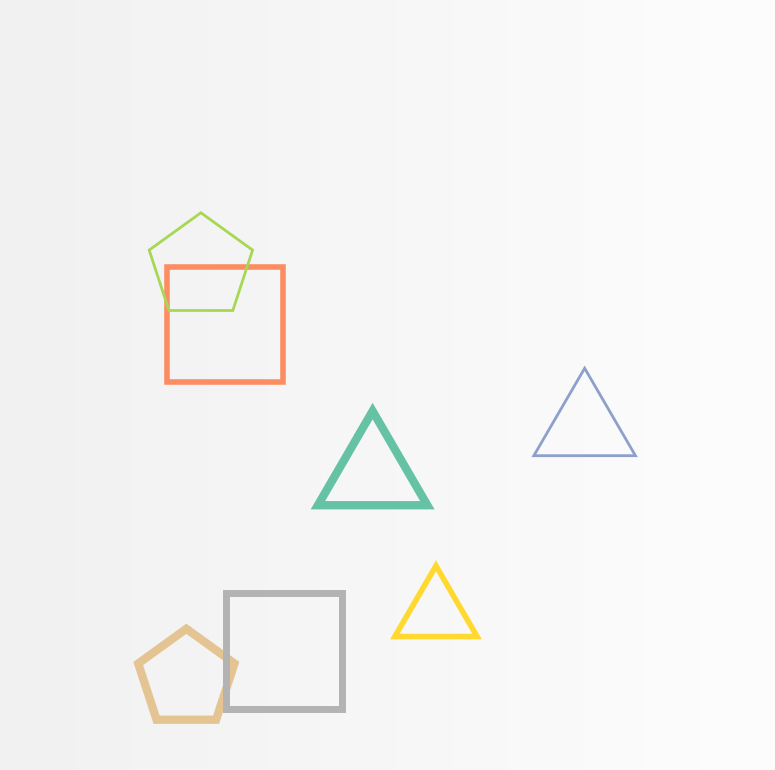[{"shape": "triangle", "thickness": 3, "radius": 0.41, "center": [0.481, 0.385]}, {"shape": "square", "thickness": 2, "radius": 0.37, "center": [0.291, 0.579]}, {"shape": "triangle", "thickness": 1, "radius": 0.38, "center": [0.754, 0.446]}, {"shape": "pentagon", "thickness": 1, "radius": 0.35, "center": [0.259, 0.654]}, {"shape": "triangle", "thickness": 2, "radius": 0.31, "center": [0.563, 0.204]}, {"shape": "pentagon", "thickness": 3, "radius": 0.33, "center": [0.24, 0.118]}, {"shape": "square", "thickness": 2.5, "radius": 0.38, "center": [0.366, 0.155]}]